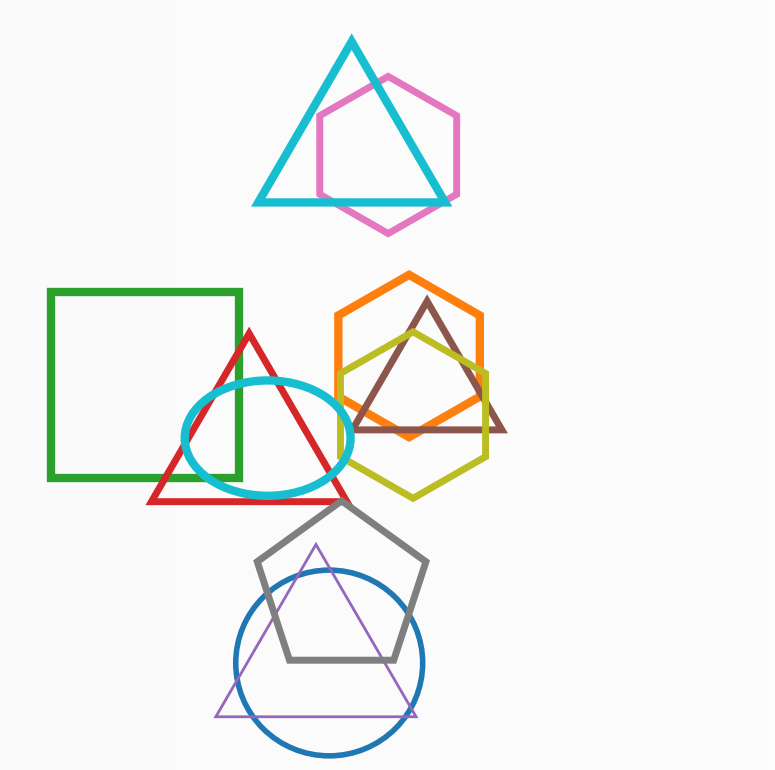[{"shape": "circle", "thickness": 2, "radius": 0.6, "center": [0.425, 0.139]}, {"shape": "hexagon", "thickness": 3, "radius": 0.53, "center": [0.528, 0.538]}, {"shape": "square", "thickness": 3, "radius": 0.61, "center": [0.187, 0.5]}, {"shape": "triangle", "thickness": 2.5, "radius": 0.73, "center": [0.321, 0.421]}, {"shape": "triangle", "thickness": 1, "radius": 0.75, "center": [0.408, 0.144]}, {"shape": "triangle", "thickness": 2.5, "radius": 0.56, "center": [0.551, 0.497]}, {"shape": "hexagon", "thickness": 2.5, "radius": 0.51, "center": [0.501, 0.799]}, {"shape": "pentagon", "thickness": 2.5, "radius": 0.57, "center": [0.441, 0.235]}, {"shape": "hexagon", "thickness": 2.5, "radius": 0.54, "center": [0.533, 0.461]}, {"shape": "triangle", "thickness": 3, "radius": 0.7, "center": [0.454, 0.807]}, {"shape": "oval", "thickness": 3, "radius": 0.53, "center": [0.345, 0.431]}]